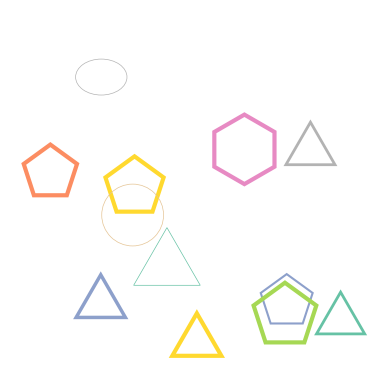[{"shape": "triangle", "thickness": 0.5, "radius": 0.5, "center": [0.434, 0.309]}, {"shape": "triangle", "thickness": 2, "radius": 0.36, "center": [0.885, 0.169]}, {"shape": "pentagon", "thickness": 3, "radius": 0.36, "center": [0.131, 0.552]}, {"shape": "triangle", "thickness": 2.5, "radius": 0.37, "center": [0.262, 0.212]}, {"shape": "pentagon", "thickness": 1.5, "radius": 0.35, "center": [0.745, 0.217]}, {"shape": "hexagon", "thickness": 3, "radius": 0.45, "center": [0.635, 0.612]}, {"shape": "pentagon", "thickness": 3, "radius": 0.43, "center": [0.74, 0.18]}, {"shape": "triangle", "thickness": 3, "radius": 0.37, "center": [0.511, 0.113]}, {"shape": "pentagon", "thickness": 3, "radius": 0.4, "center": [0.349, 0.514]}, {"shape": "circle", "thickness": 0.5, "radius": 0.4, "center": [0.345, 0.441]}, {"shape": "oval", "thickness": 0.5, "radius": 0.33, "center": [0.263, 0.8]}, {"shape": "triangle", "thickness": 2, "radius": 0.37, "center": [0.806, 0.609]}]